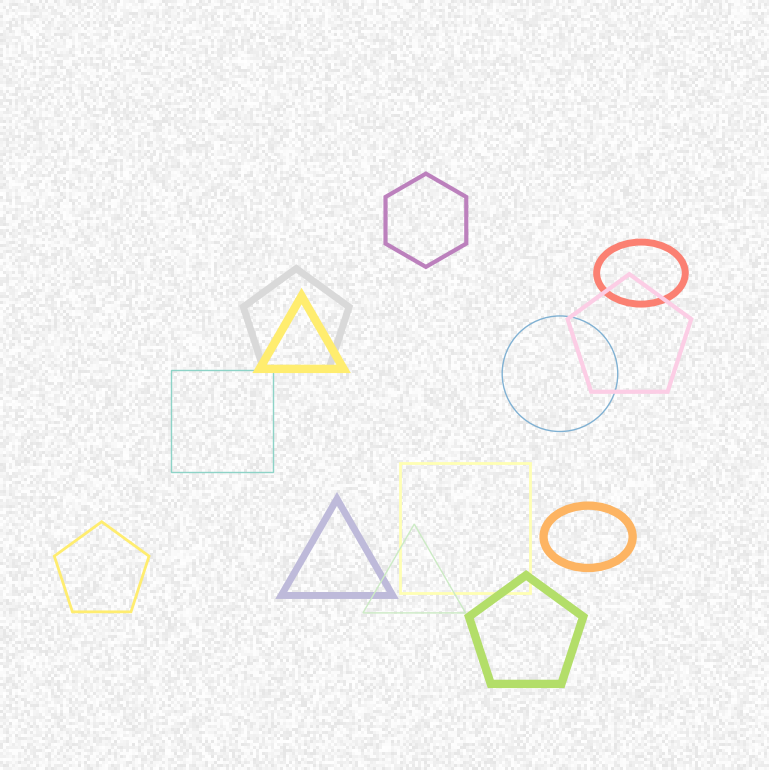[{"shape": "square", "thickness": 0.5, "radius": 0.33, "center": [0.289, 0.453]}, {"shape": "square", "thickness": 1, "radius": 0.42, "center": [0.604, 0.314]}, {"shape": "triangle", "thickness": 2.5, "radius": 0.42, "center": [0.438, 0.268]}, {"shape": "oval", "thickness": 2.5, "radius": 0.29, "center": [0.832, 0.645]}, {"shape": "circle", "thickness": 0.5, "radius": 0.38, "center": [0.727, 0.515]}, {"shape": "oval", "thickness": 3, "radius": 0.29, "center": [0.764, 0.303]}, {"shape": "pentagon", "thickness": 3, "radius": 0.39, "center": [0.683, 0.175]}, {"shape": "pentagon", "thickness": 1.5, "radius": 0.42, "center": [0.817, 0.56]}, {"shape": "pentagon", "thickness": 2.5, "radius": 0.36, "center": [0.385, 0.579]}, {"shape": "hexagon", "thickness": 1.5, "radius": 0.3, "center": [0.553, 0.714]}, {"shape": "triangle", "thickness": 0.5, "radius": 0.38, "center": [0.538, 0.242]}, {"shape": "triangle", "thickness": 3, "radius": 0.32, "center": [0.392, 0.552]}, {"shape": "pentagon", "thickness": 1, "radius": 0.32, "center": [0.132, 0.258]}]